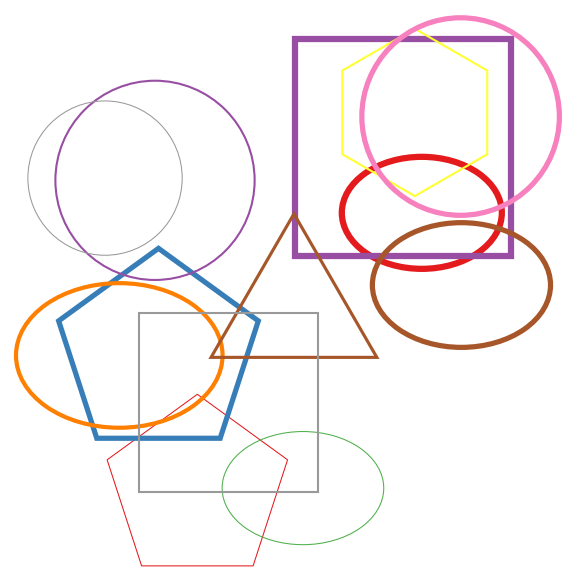[{"shape": "oval", "thickness": 3, "radius": 0.69, "center": [0.73, 0.631]}, {"shape": "pentagon", "thickness": 0.5, "radius": 0.82, "center": [0.342, 0.152]}, {"shape": "pentagon", "thickness": 2.5, "radius": 0.91, "center": [0.274, 0.387]}, {"shape": "oval", "thickness": 0.5, "radius": 0.7, "center": [0.525, 0.154]}, {"shape": "square", "thickness": 3, "radius": 0.94, "center": [0.698, 0.744]}, {"shape": "circle", "thickness": 1, "radius": 0.86, "center": [0.268, 0.687]}, {"shape": "oval", "thickness": 2, "radius": 0.89, "center": [0.207, 0.384]}, {"shape": "hexagon", "thickness": 1, "radius": 0.72, "center": [0.718, 0.804]}, {"shape": "triangle", "thickness": 1.5, "radius": 0.83, "center": [0.509, 0.463]}, {"shape": "oval", "thickness": 2.5, "radius": 0.77, "center": [0.799, 0.506]}, {"shape": "circle", "thickness": 2.5, "radius": 0.86, "center": [0.798, 0.797]}, {"shape": "circle", "thickness": 0.5, "radius": 0.67, "center": [0.182, 0.691]}, {"shape": "square", "thickness": 1, "radius": 0.77, "center": [0.396, 0.303]}]